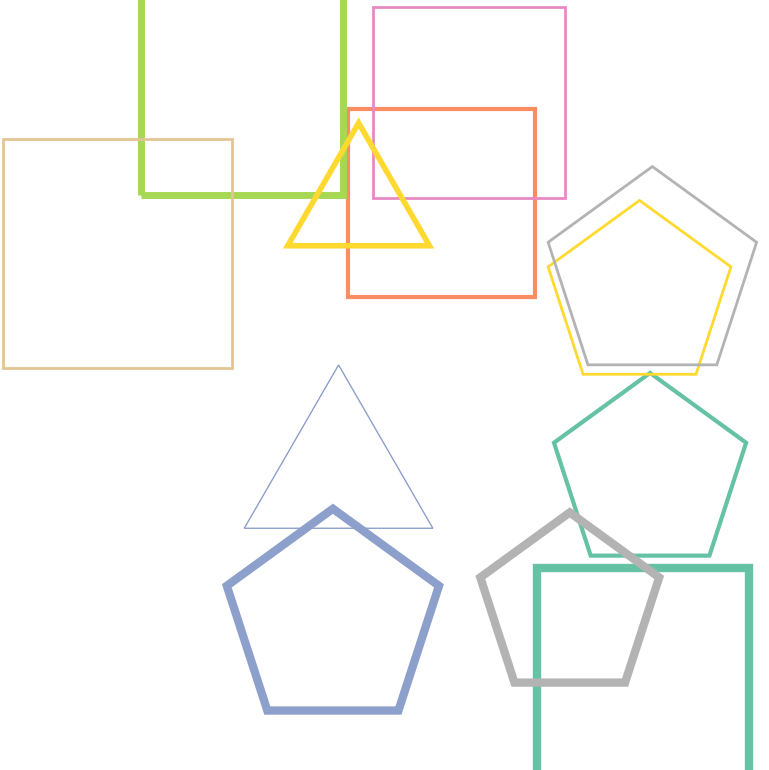[{"shape": "square", "thickness": 3, "radius": 0.69, "center": [0.835, 0.125]}, {"shape": "pentagon", "thickness": 1.5, "radius": 0.66, "center": [0.844, 0.385]}, {"shape": "square", "thickness": 1.5, "radius": 0.61, "center": [0.573, 0.736]}, {"shape": "pentagon", "thickness": 3, "radius": 0.72, "center": [0.432, 0.194]}, {"shape": "triangle", "thickness": 0.5, "radius": 0.71, "center": [0.44, 0.385]}, {"shape": "square", "thickness": 1, "radius": 0.62, "center": [0.609, 0.867]}, {"shape": "square", "thickness": 2.5, "radius": 0.66, "center": [0.314, 0.878]}, {"shape": "triangle", "thickness": 2, "radius": 0.53, "center": [0.466, 0.734]}, {"shape": "pentagon", "thickness": 1, "radius": 0.62, "center": [0.831, 0.615]}, {"shape": "square", "thickness": 1, "radius": 0.74, "center": [0.153, 0.67]}, {"shape": "pentagon", "thickness": 3, "radius": 0.61, "center": [0.74, 0.212]}, {"shape": "pentagon", "thickness": 1, "radius": 0.71, "center": [0.847, 0.641]}]